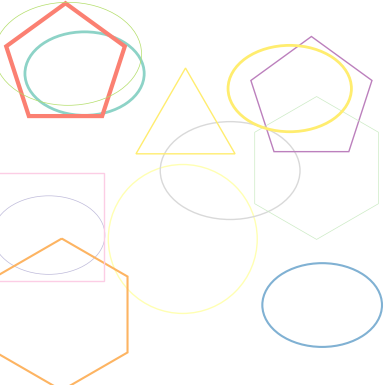[{"shape": "oval", "thickness": 2, "radius": 0.77, "center": [0.22, 0.809]}, {"shape": "circle", "thickness": 1, "radius": 0.97, "center": [0.475, 0.379]}, {"shape": "oval", "thickness": 0.5, "radius": 0.73, "center": [0.127, 0.389]}, {"shape": "pentagon", "thickness": 3, "radius": 0.81, "center": [0.17, 0.83]}, {"shape": "oval", "thickness": 1.5, "radius": 0.78, "center": [0.837, 0.208]}, {"shape": "hexagon", "thickness": 1.5, "radius": 0.99, "center": [0.16, 0.183]}, {"shape": "oval", "thickness": 0.5, "radius": 0.96, "center": [0.177, 0.86]}, {"shape": "square", "thickness": 1, "radius": 0.7, "center": [0.13, 0.41]}, {"shape": "oval", "thickness": 1, "radius": 0.91, "center": [0.598, 0.557]}, {"shape": "pentagon", "thickness": 1, "radius": 0.83, "center": [0.809, 0.74]}, {"shape": "hexagon", "thickness": 0.5, "radius": 0.93, "center": [0.822, 0.564]}, {"shape": "triangle", "thickness": 1, "radius": 0.74, "center": [0.482, 0.675]}, {"shape": "oval", "thickness": 2, "radius": 0.8, "center": [0.753, 0.77]}]